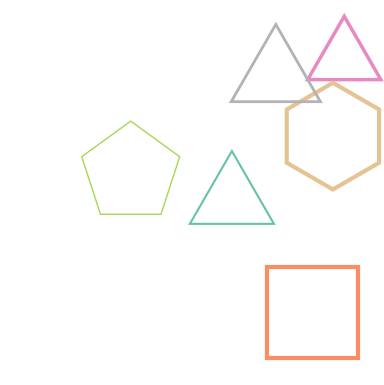[{"shape": "triangle", "thickness": 1.5, "radius": 0.63, "center": [0.602, 0.482]}, {"shape": "square", "thickness": 3, "radius": 0.59, "center": [0.812, 0.188]}, {"shape": "triangle", "thickness": 2.5, "radius": 0.55, "center": [0.894, 0.848]}, {"shape": "pentagon", "thickness": 1, "radius": 0.67, "center": [0.34, 0.552]}, {"shape": "hexagon", "thickness": 3, "radius": 0.69, "center": [0.865, 0.646]}, {"shape": "triangle", "thickness": 2, "radius": 0.67, "center": [0.716, 0.803]}]